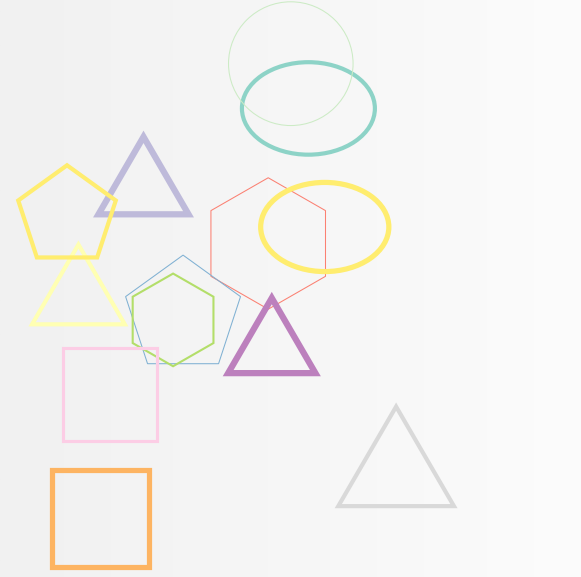[{"shape": "oval", "thickness": 2, "radius": 0.57, "center": [0.531, 0.811]}, {"shape": "triangle", "thickness": 2, "radius": 0.46, "center": [0.135, 0.484]}, {"shape": "triangle", "thickness": 3, "radius": 0.45, "center": [0.247, 0.673]}, {"shape": "hexagon", "thickness": 0.5, "radius": 0.57, "center": [0.461, 0.578]}, {"shape": "pentagon", "thickness": 0.5, "radius": 0.52, "center": [0.315, 0.453]}, {"shape": "square", "thickness": 2.5, "radius": 0.42, "center": [0.173, 0.101]}, {"shape": "hexagon", "thickness": 1, "radius": 0.4, "center": [0.298, 0.445]}, {"shape": "square", "thickness": 1.5, "radius": 0.41, "center": [0.189, 0.316]}, {"shape": "triangle", "thickness": 2, "radius": 0.57, "center": [0.681, 0.18]}, {"shape": "triangle", "thickness": 3, "radius": 0.43, "center": [0.468, 0.396]}, {"shape": "circle", "thickness": 0.5, "radius": 0.54, "center": [0.5, 0.889]}, {"shape": "pentagon", "thickness": 2, "radius": 0.44, "center": [0.115, 0.625]}, {"shape": "oval", "thickness": 2.5, "radius": 0.55, "center": [0.559, 0.606]}]